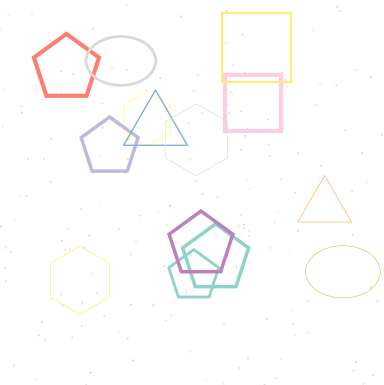[{"shape": "pentagon", "thickness": 2, "radius": 0.34, "center": [0.503, 0.284]}, {"shape": "pentagon", "thickness": 2.5, "radius": 0.45, "center": [0.56, 0.328]}, {"shape": "hexagon", "thickness": 1, "radius": 0.35, "center": [0.382, 0.691]}, {"shape": "pentagon", "thickness": 2.5, "radius": 0.39, "center": [0.285, 0.618]}, {"shape": "pentagon", "thickness": 3, "radius": 0.44, "center": [0.173, 0.823]}, {"shape": "triangle", "thickness": 1, "radius": 0.48, "center": [0.404, 0.67]}, {"shape": "triangle", "thickness": 0.5, "radius": 0.4, "center": [0.843, 0.464]}, {"shape": "oval", "thickness": 0.5, "radius": 0.49, "center": [0.891, 0.294]}, {"shape": "square", "thickness": 3, "radius": 0.36, "center": [0.657, 0.732]}, {"shape": "oval", "thickness": 2, "radius": 0.45, "center": [0.314, 0.842]}, {"shape": "pentagon", "thickness": 2.5, "radius": 0.44, "center": [0.522, 0.365]}, {"shape": "hexagon", "thickness": 0.5, "radius": 0.47, "center": [0.51, 0.637]}, {"shape": "hexagon", "thickness": 0.5, "radius": 0.44, "center": [0.208, 0.272]}, {"shape": "square", "thickness": 1.5, "radius": 0.45, "center": [0.665, 0.876]}]